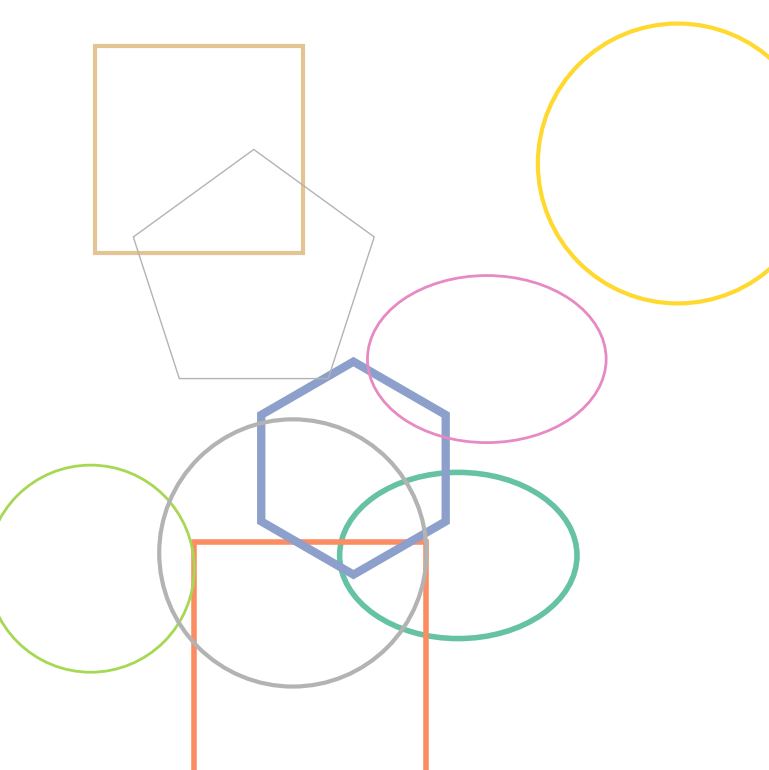[{"shape": "oval", "thickness": 2, "radius": 0.77, "center": [0.595, 0.279]}, {"shape": "square", "thickness": 2, "radius": 0.75, "center": [0.403, 0.145]}, {"shape": "hexagon", "thickness": 3, "radius": 0.69, "center": [0.459, 0.392]}, {"shape": "oval", "thickness": 1, "radius": 0.77, "center": [0.632, 0.534]}, {"shape": "circle", "thickness": 1, "radius": 0.67, "center": [0.118, 0.261]}, {"shape": "circle", "thickness": 1.5, "radius": 0.91, "center": [0.88, 0.788]}, {"shape": "square", "thickness": 1.5, "radius": 0.67, "center": [0.258, 0.806]}, {"shape": "pentagon", "thickness": 0.5, "radius": 0.82, "center": [0.33, 0.641]}, {"shape": "circle", "thickness": 1.5, "radius": 0.87, "center": [0.38, 0.282]}]